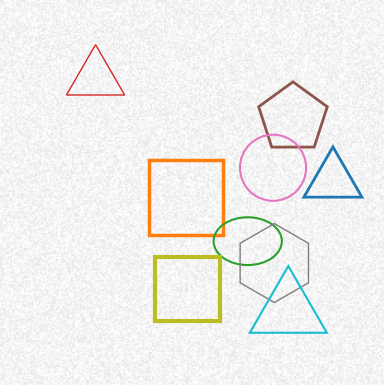[{"shape": "triangle", "thickness": 2, "radius": 0.44, "center": [0.865, 0.531]}, {"shape": "square", "thickness": 2.5, "radius": 0.48, "center": [0.484, 0.487]}, {"shape": "oval", "thickness": 1.5, "radius": 0.44, "center": [0.643, 0.374]}, {"shape": "triangle", "thickness": 1, "radius": 0.44, "center": [0.248, 0.797]}, {"shape": "pentagon", "thickness": 2, "radius": 0.47, "center": [0.761, 0.694]}, {"shape": "circle", "thickness": 1.5, "radius": 0.43, "center": [0.709, 0.564]}, {"shape": "hexagon", "thickness": 1, "radius": 0.51, "center": [0.712, 0.317]}, {"shape": "square", "thickness": 3, "radius": 0.42, "center": [0.487, 0.25]}, {"shape": "triangle", "thickness": 1.5, "radius": 0.58, "center": [0.749, 0.193]}]